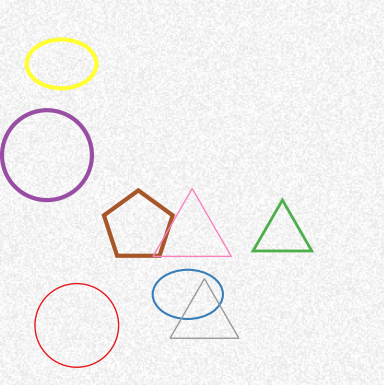[{"shape": "circle", "thickness": 1, "radius": 0.54, "center": [0.199, 0.155]}, {"shape": "oval", "thickness": 1.5, "radius": 0.46, "center": [0.488, 0.235]}, {"shape": "triangle", "thickness": 2, "radius": 0.44, "center": [0.734, 0.392]}, {"shape": "circle", "thickness": 3, "radius": 0.58, "center": [0.122, 0.597]}, {"shape": "oval", "thickness": 3, "radius": 0.45, "center": [0.16, 0.834]}, {"shape": "pentagon", "thickness": 3, "radius": 0.47, "center": [0.359, 0.412]}, {"shape": "triangle", "thickness": 1, "radius": 0.59, "center": [0.499, 0.393]}, {"shape": "triangle", "thickness": 1, "radius": 0.52, "center": [0.531, 0.173]}]